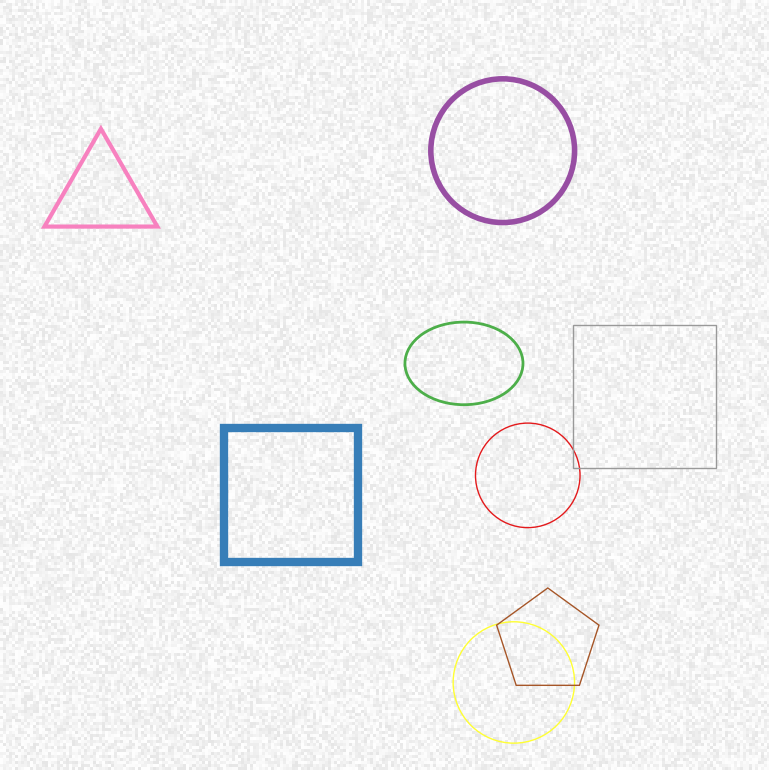[{"shape": "circle", "thickness": 0.5, "radius": 0.34, "center": [0.685, 0.383]}, {"shape": "square", "thickness": 3, "radius": 0.44, "center": [0.378, 0.357]}, {"shape": "oval", "thickness": 1, "radius": 0.38, "center": [0.603, 0.528]}, {"shape": "circle", "thickness": 2, "radius": 0.47, "center": [0.653, 0.804]}, {"shape": "circle", "thickness": 0.5, "radius": 0.39, "center": [0.667, 0.114]}, {"shape": "pentagon", "thickness": 0.5, "radius": 0.35, "center": [0.711, 0.167]}, {"shape": "triangle", "thickness": 1.5, "radius": 0.42, "center": [0.131, 0.748]}, {"shape": "square", "thickness": 0.5, "radius": 0.46, "center": [0.837, 0.485]}]